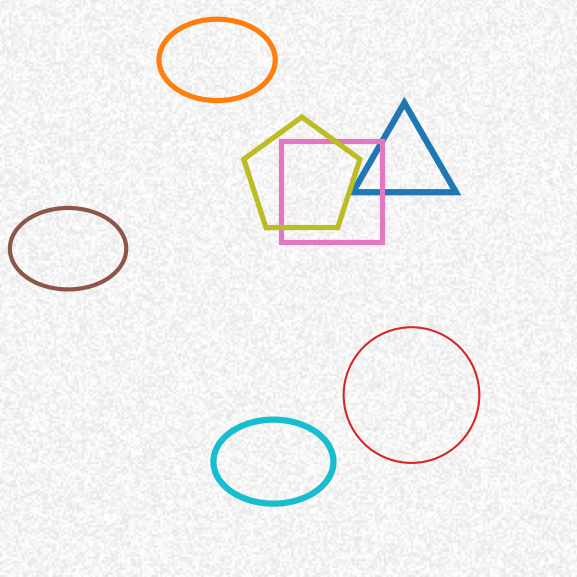[{"shape": "triangle", "thickness": 3, "radius": 0.52, "center": [0.7, 0.718]}, {"shape": "oval", "thickness": 2.5, "radius": 0.5, "center": [0.376, 0.895]}, {"shape": "circle", "thickness": 1, "radius": 0.59, "center": [0.713, 0.315]}, {"shape": "oval", "thickness": 2, "radius": 0.5, "center": [0.118, 0.568]}, {"shape": "square", "thickness": 2.5, "radius": 0.44, "center": [0.574, 0.667]}, {"shape": "pentagon", "thickness": 2.5, "radius": 0.53, "center": [0.523, 0.691]}, {"shape": "oval", "thickness": 3, "radius": 0.52, "center": [0.473, 0.2]}]